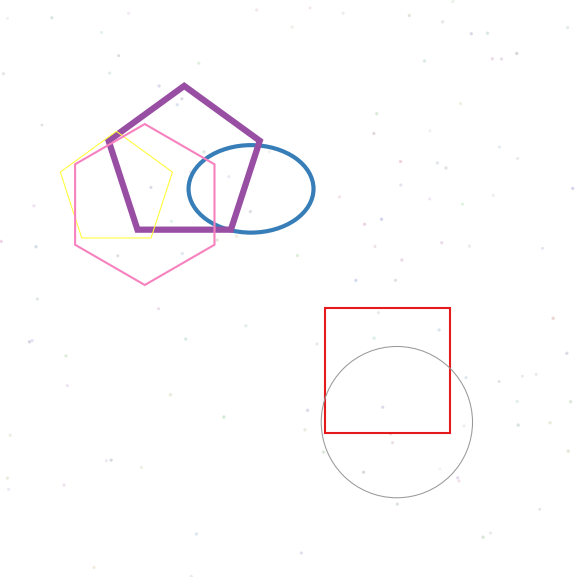[{"shape": "square", "thickness": 1, "radius": 0.54, "center": [0.671, 0.358]}, {"shape": "oval", "thickness": 2, "radius": 0.54, "center": [0.435, 0.672]}, {"shape": "pentagon", "thickness": 3, "radius": 0.69, "center": [0.319, 0.713]}, {"shape": "pentagon", "thickness": 0.5, "radius": 0.51, "center": [0.202, 0.67]}, {"shape": "hexagon", "thickness": 1, "radius": 0.7, "center": [0.251, 0.645]}, {"shape": "circle", "thickness": 0.5, "radius": 0.65, "center": [0.687, 0.268]}]